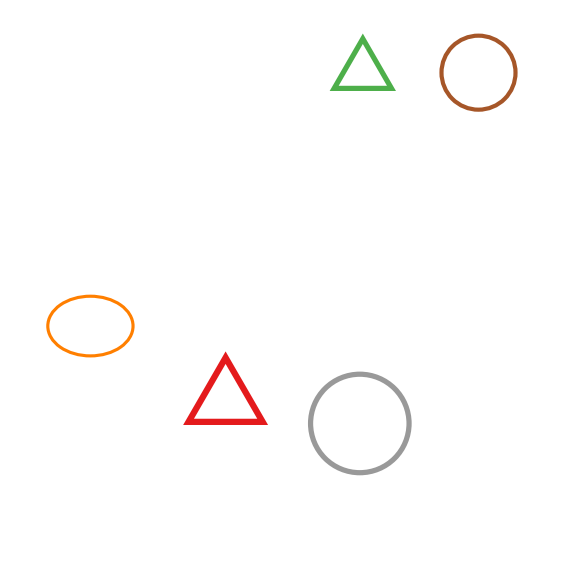[{"shape": "triangle", "thickness": 3, "radius": 0.37, "center": [0.391, 0.306]}, {"shape": "triangle", "thickness": 2.5, "radius": 0.29, "center": [0.628, 0.875]}, {"shape": "oval", "thickness": 1.5, "radius": 0.37, "center": [0.157, 0.435]}, {"shape": "circle", "thickness": 2, "radius": 0.32, "center": [0.829, 0.873]}, {"shape": "circle", "thickness": 2.5, "radius": 0.43, "center": [0.623, 0.266]}]